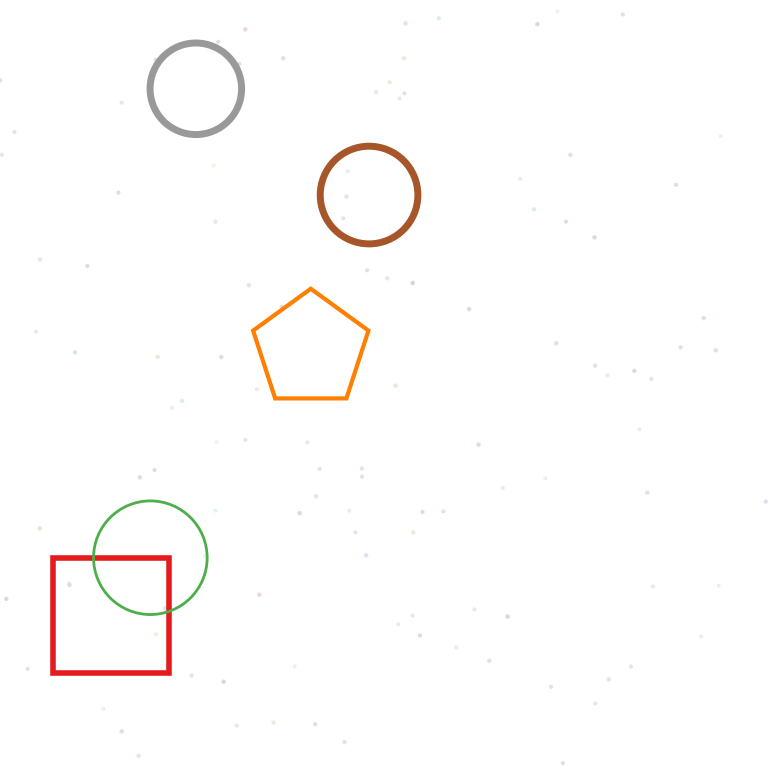[{"shape": "square", "thickness": 2, "radius": 0.38, "center": [0.144, 0.201]}, {"shape": "circle", "thickness": 1, "radius": 0.37, "center": [0.195, 0.276]}, {"shape": "pentagon", "thickness": 1.5, "radius": 0.39, "center": [0.404, 0.546]}, {"shape": "circle", "thickness": 2.5, "radius": 0.32, "center": [0.479, 0.747]}, {"shape": "circle", "thickness": 2.5, "radius": 0.3, "center": [0.254, 0.885]}]